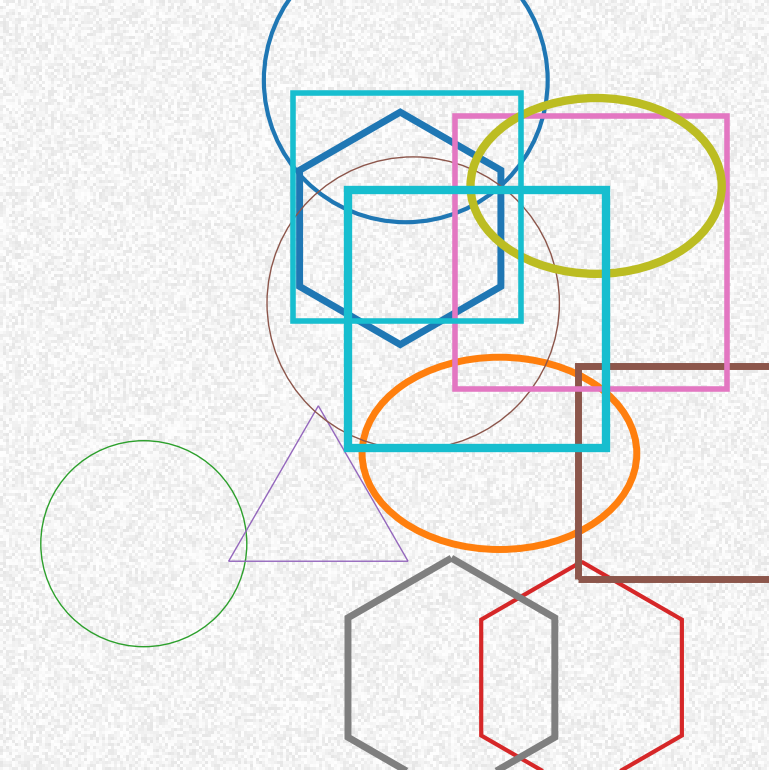[{"shape": "hexagon", "thickness": 2.5, "radius": 0.75, "center": [0.52, 0.703]}, {"shape": "circle", "thickness": 1.5, "radius": 0.92, "center": [0.527, 0.896]}, {"shape": "oval", "thickness": 2.5, "radius": 0.89, "center": [0.649, 0.411]}, {"shape": "circle", "thickness": 0.5, "radius": 0.67, "center": [0.187, 0.294]}, {"shape": "hexagon", "thickness": 1.5, "radius": 0.75, "center": [0.755, 0.12]}, {"shape": "triangle", "thickness": 0.5, "radius": 0.67, "center": [0.413, 0.338]}, {"shape": "circle", "thickness": 0.5, "radius": 0.95, "center": [0.537, 0.606]}, {"shape": "square", "thickness": 2.5, "radius": 0.69, "center": [0.889, 0.386]}, {"shape": "square", "thickness": 2, "radius": 0.88, "center": [0.768, 0.672]}, {"shape": "hexagon", "thickness": 2.5, "radius": 0.78, "center": [0.586, 0.12]}, {"shape": "oval", "thickness": 3, "radius": 0.82, "center": [0.774, 0.759]}, {"shape": "square", "thickness": 3, "radius": 0.84, "center": [0.619, 0.585]}, {"shape": "square", "thickness": 2, "radius": 0.74, "center": [0.528, 0.731]}]